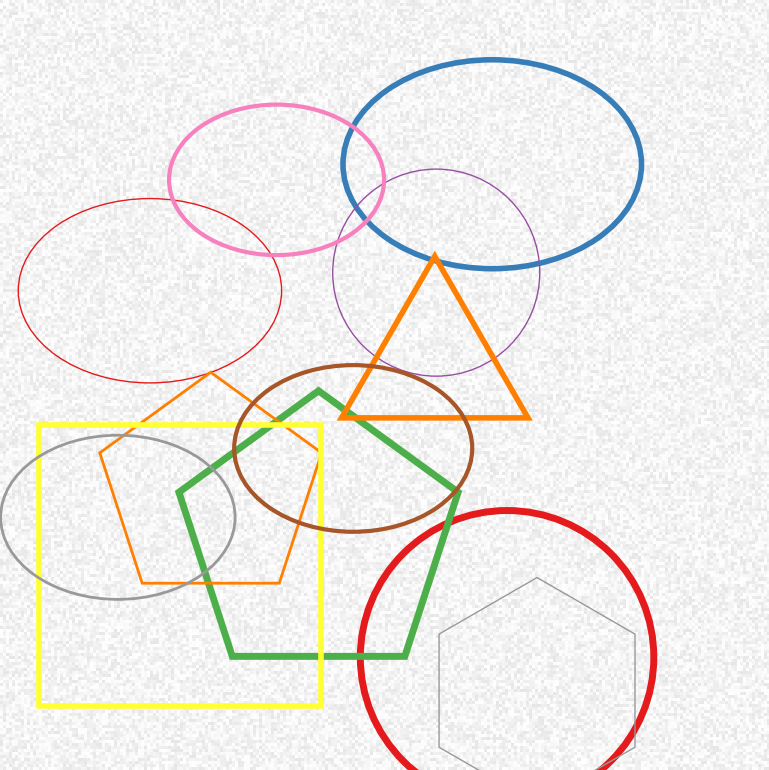[{"shape": "oval", "thickness": 0.5, "radius": 0.86, "center": [0.195, 0.622]}, {"shape": "circle", "thickness": 2.5, "radius": 0.95, "center": [0.659, 0.146]}, {"shape": "oval", "thickness": 2, "radius": 0.97, "center": [0.639, 0.787]}, {"shape": "pentagon", "thickness": 2.5, "radius": 0.95, "center": [0.414, 0.302]}, {"shape": "circle", "thickness": 0.5, "radius": 0.67, "center": [0.567, 0.646]}, {"shape": "triangle", "thickness": 2, "radius": 0.7, "center": [0.565, 0.527]}, {"shape": "pentagon", "thickness": 1, "radius": 0.76, "center": [0.274, 0.365]}, {"shape": "square", "thickness": 2, "radius": 0.91, "center": [0.234, 0.265]}, {"shape": "oval", "thickness": 1.5, "radius": 0.77, "center": [0.459, 0.418]}, {"shape": "oval", "thickness": 1.5, "radius": 0.7, "center": [0.359, 0.766]}, {"shape": "hexagon", "thickness": 0.5, "radius": 0.73, "center": [0.697, 0.103]}, {"shape": "oval", "thickness": 1, "radius": 0.76, "center": [0.153, 0.328]}]